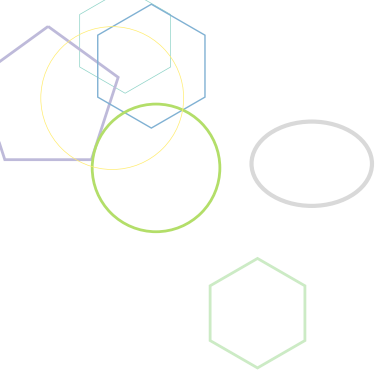[{"shape": "hexagon", "thickness": 0.5, "radius": 0.68, "center": [0.325, 0.894]}, {"shape": "pentagon", "thickness": 2, "radius": 0.96, "center": [0.125, 0.74]}, {"shape": "hexagon", "thickness": 1, "radius": 0.8, "center": [0.393, 0.828]}, {"shape": "circle", "thickness": 2, "radius": 0.83, "center": [0.405, 0.564]}, {"shape": "oval", "thickness": 3, "radius": 0.78, "center": [0.81, 0.575]}, {"shape": "hexagon", "thickness": 2, "radius": 0.71, "center": [0.669, 0.187]}, {"shape": "circle", "thickness": 0.5, "radius": 0.93, "center": [0.292, 0.745]}]